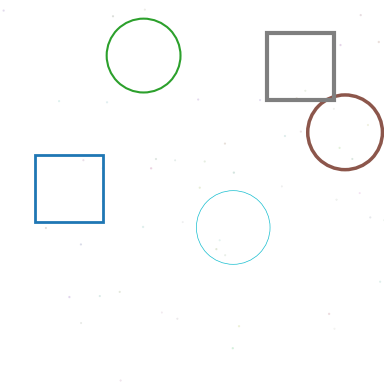[{"shape": "square", "thickness": 2, "radius": 0.44, "center": [0.179, 0.511]}, {"shape": "circle", "thickness": 1.5, "radius": 0.48, "center": [0.373, 0.856]}, {"shape": "circle", "thickness": 2.5, "radius": 0.49, "center": [0.896, 0.656]}, {"shape": "square", "thickness": 3, "radius": 0.44, "center": [0.78, 0.828]}, {"shape": "circle", "thickness": 0.5, "radius": 0.48, "center": [0.606, 0.409]}]